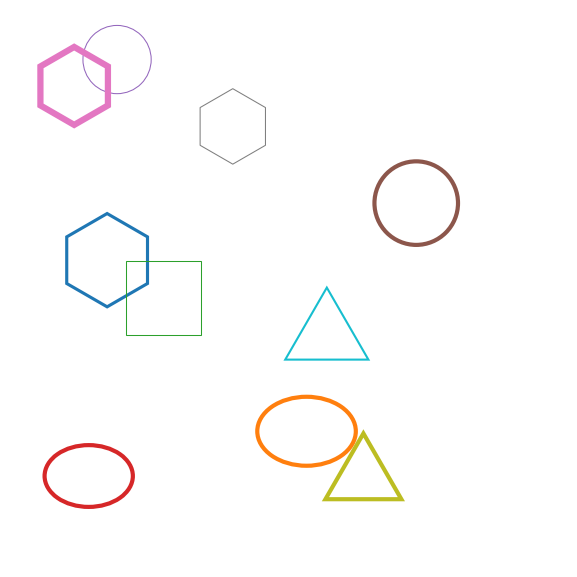[{"shape": "hexagon", "thickness": 1.5, "radius": 0.4, "center": [0.185, 0.549]}, {"shape": "oval", "thickness": 2, "radius": 0.43, "center": [0.531, 0.252]}, {"shape": "square", "thickness": 0.5, "radius": 0.32, "center": [0.283, 0.484]}, {"shape": "oval", "thickness": 2, "radius": 0.38, "center": [0.154, 0.175]}, {"shape": "circle", "thickness": 0.5, "radius": 0.3, "center": [0.203, 0.896]}, {"shape": "circle", "thickness": 2, "radius": 0.36, "center": [0.721, 0.647]}, {"shape": "hexagon", "thickness": 3, "radius": 0.34, "center": [0.128, 0.85]}, {"shape": "hexagon", "thickness": 0.5, "radius": 0.33, "center": [0.403, 0.78]}, {"shape": "triangle", "thickness": 2, "radius": 0.38, "center": [0.629, 0.173]}, {"shape": "triangle", "thickness": 1, "radius": 0.42, "center": [0.566, 0.418]}]